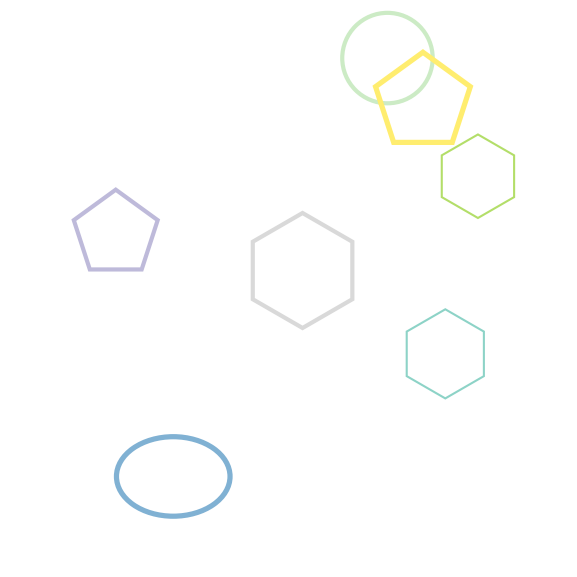[{"shape": "hexagon", "thickness": 1, "radius": 0.39, "center": [0.771, 0.386]}, {"shape": "pentagon", "thickness": 2, "radius": 0.38, "center": [0.2, 0.594]}, {"shape": "oval", "thickness": 2.5, "radius": 0.49, "center": [0.3, 0.174]}, {"shape": "hexagon", "thickness": 1, "radius": 0.36, "center": [0.828, 0.694]}, {"shape": "hexagon", "thickness": 2, "radius": 0.5, "center": [0.524, 0.531]}, {"shape": "circle", "thickness": 2, "radius": 0.39, "center": [0.671, 0.899]}, {"shape": "pentagon", "thickness": 2.5, "radius": 0.43, "center": [0.732, 0.822]}]